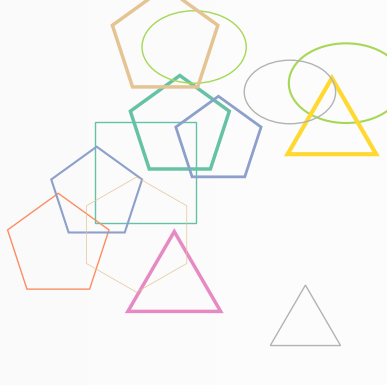[{"shape": "pentagon", "thickness": 2.5, "radius": 0.67, "center": [0.464, 0.67]}, {"shape": "square", "thickness": 1, "radius": 0.65, "center": [0.376, 0.551]}, {"shape": "pentagon", "thickness": 1, "radius": 0.69, "center": [0.15, 0.36]}, {"shape": "pentagon", "thickness": 1.5, "radius": 0.62, "center": [0.25, 0.496]}, {"shape": "pentagon", "thickness": 2, "radius": 0.58, "center": [0.564, 0.634]}, {"shape": "triangle", "thickness": 2.5, "radius": 0.69, "center": [0.45, 0.26]}, {"shape": "oval", "thickness": 1.5, "radius": 0.74, "center": [0.893, 0.784]}, {"shape": "oval", "thickness": 1, "radius": 0.67, "center": [0.501, 0.878]}, {"shape": "triangle", "thickness": 3, "radius": 0.66, "center": [0.856, 0.665]}, {"shape": "pentagon", "thickness": 2.5, "radius": 0.72, "center": [0.426, 0.89]}, {"shape": "hexagon", "thickness": 0.5, "radius": 0.75, "center": [0.352, 0.391]}, {"shape": "triangle", "thickness": 1, "radius": 0.52, "center": [0.788, 0.155]}, {"shape": "oval", "thickness": 1, "radius": 0.59, "center": [0.748, 0.761]}]